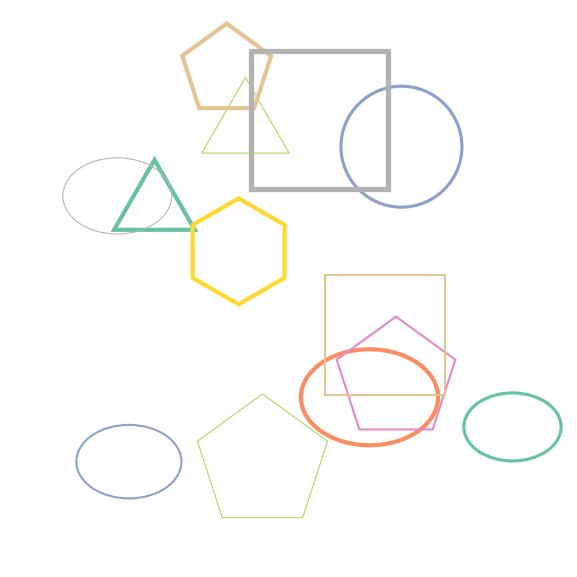[{"shape": "triangle", "thickness": 2, "radius": 0.4, "center": [0.267, 0.642]}, {"shape": "oval", "thickness": 1.5, "radius": 0.42, "center": [0.887, 0.26]}, {"shape": "oval", "thickness": 2, "radius": 0.59, "center": [0.64, 0.311]}, {"shape": "circle", "thickness": 1.5, "radius": 0.52, "center": [0.695, 0.745]}, {"shape": "oval", "thickness": 1, "radius": 0.46, "center": [0.223, 0.2]}, {"shape": "pentagon", "thickness": 1, "radius": 0.54, "center": [0.686, 0.343]}, {"shape": "pentagon", "thickness": 0.5, "radius": 0.59, "center": [0.455, 0.199]}, {"shape": "triangle", "thickness": 0.5, "radius": 0.44, "center": [0.425, 0.778]}, {"shape": "hexagon", "thickness": 2, "radius": 0.46, "center": [0.413, 0.564]}, {"shape": "pentagon", "thickness": 2, "radius": 0.4, "center": [0.393, 0.877]}, {"shape": "square", "thickness": 1, "radius": 0.52, "center": [0.666, 0.418]}, {"shape": "oval", "thickness": 0.5, "radius": 0.47, "center": [0.203, 0.66]}, {"shape": "square", "thickness": 2.5, "radius": 0.6, "center": [0.553, 0.791]}]